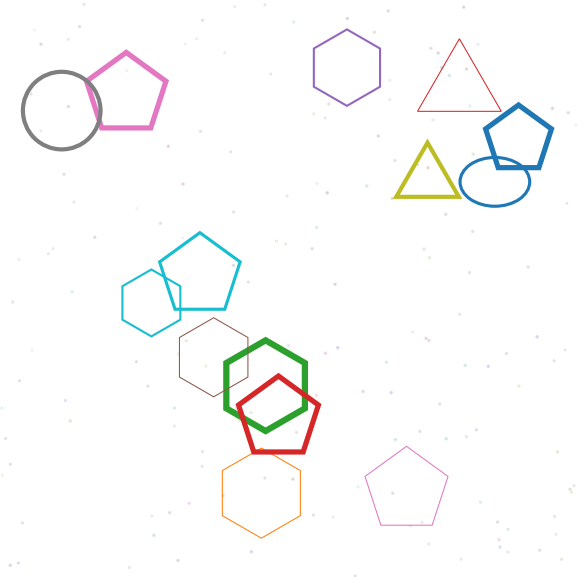[{"shape": "pentagon", "thickness": 2.5, "radius": 0.3, "center": [0.898, 0.757]}, {"shape": "oval", "thickness": 1.5, "radius": 0.3, "center": [0.857, 0.684]}, {"shape": "hexagon", "thickness": 0.5, "radius": 0.39, "center": [0.453, 0.145]}, {"shape": "hexagon", "thickness": 3, "radius": 0.39, "center": [0.46, 0.331]}, {"shape": "triangle", "thickness": 0.5, "radius": 0.42, "center": [0.795, 0.848]}, {"shape": "pentagon", "thickness": 2.5, "radius": 0.36, "center": [0.482, 0.275]}, {"shape": "hexagon", "thickness": 1, "radius": 0.33, "center": [0.601, 0.882]}, {"shape": "hexagon", "thickness": 0.5, "radius": 0.34, "center": [0.37, 0.38]}, {"shape": "pentagon", "thickness": 2.5, "radius": 0.36, "center": [0.219, 0.836]}, {"shape": "pentagon", "thickness": 0.5, "radius": 0.38, "center": [0.704, 0.151]}, {"shape": "circle", "thickness": 2, "radius": 0.34, "center": [0.107, 0.808]}, {"shape": "triangle", "thickness": 2, "radius": 0.31, "center": [0.74, 0.69]}, {"shape": "hexagon", "thickness": 1, "radius": 0.29, "center": [0.262, 0.475]}, {"shape": "pentagon", "thickness": 1.5, "radius": 0.37, "center": [0.346, 0.523]}]